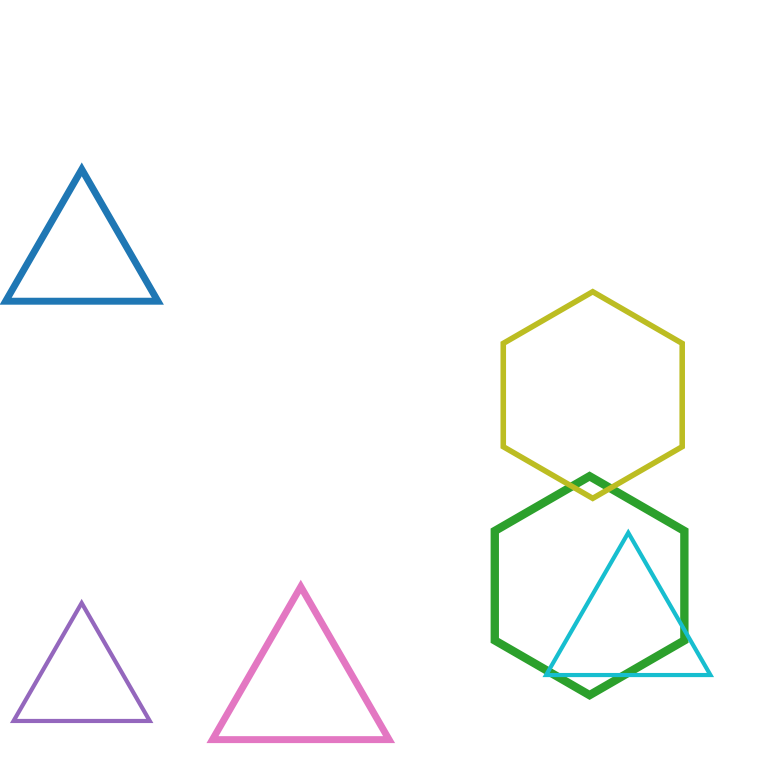[{"shape": "triangle", "thickness": 2.5, "radius": 0.57, "center": [0.106, 0.666]}, {"shape": "hexagon", "thickness": 3, "radius": 0.71, "center": [0.766, 0.239]}, {"shape": "triangle", "thickness": 1.5, "radius": 0.51, "center": [0.106, 0.115]}, {"shape": "triangle", "thickness": 2.5, "radius": 0.66, "center": [0.391, 0.106]}, {"shape": "hexagon", "thickness": 2, "radius": 0.67, "center": [0.77, 0.487]}, {"shape": "triangle", "thickness": 1.5, "radius": 0.62, "center": [0.816, 0.185]}]